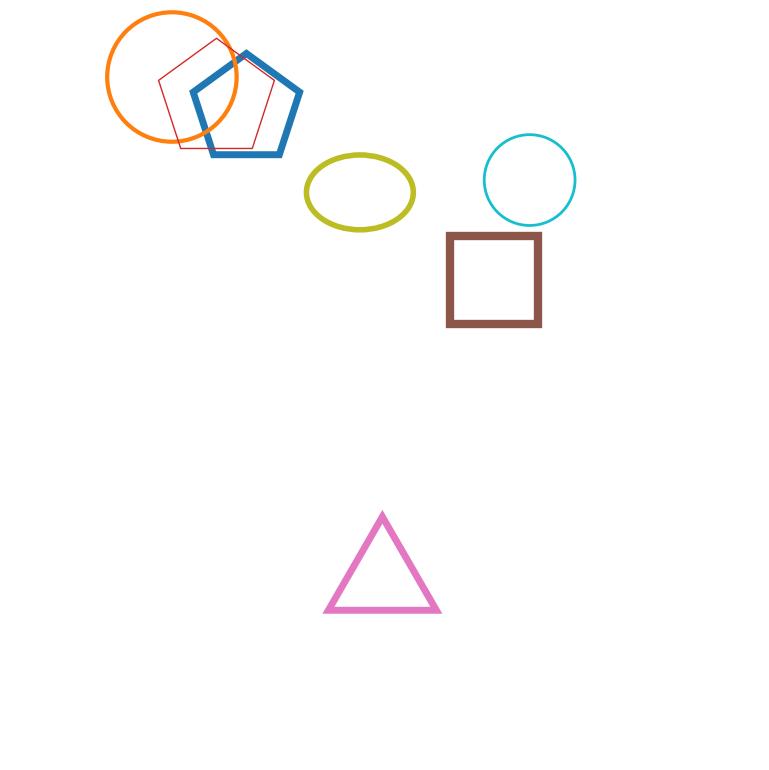[{"shape": "pentagon", "thickness": 2.5, "radius": 0.36, "center": [0.32, 0.858]}, {"shape": "circle", "thickness": 1.5, "radius": 0.42, "center": [0.223, 0.9]}, {"shape": "pentagon", "thickness": 0.5, "radius": 0.4, "center": [0.281, 0.871]}, {"shape": "square", "thickness": 3, "radius": 0.29, "center": [0.642, 0.636]}, {"shape": "triangle", "thickness": 2.5, "radius": 0.4, "center": [0.497, 0.248]}, {"shape": "oval", "thickness": 2, "radius": 0.35, "center": [0.467, 0.75]}, {"shape": "circle", "thickness": 1, "radius": 0.29, "center": [0.688, 0.766]}]